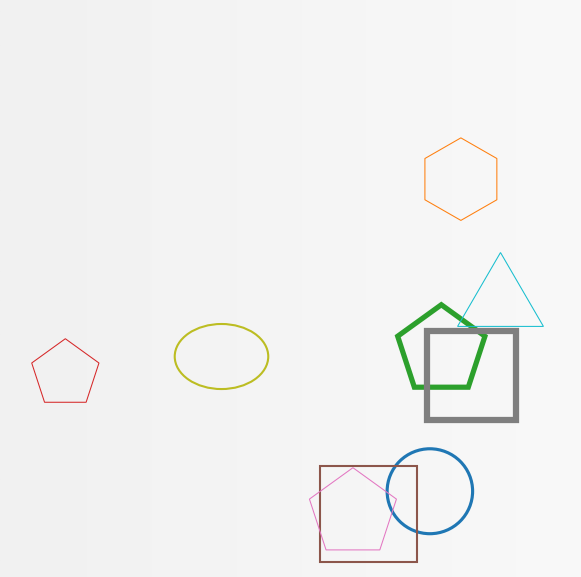[{"shape": "circle", "thickness": 1.5, "radius": 0.37, "center": [0.74, 0.149]}, {"shape": "hexagon", "thickness": 0.5, "radius": 0.36, "center": [0.793, 0.689]}, {"shape": "pentagon", "thickness": 2.5, "radius": 0.39, "center": [0.759, 0.393]}, {"shape": "pentagon", "thickness": 0.5, "radius": 0.3, "center": [0.112, 0.352]}, {"shape": "square", "thickness": 1, "radius": 0.42, "center": [0.634, 0.109]}, {"shape": "pentagon", "thickness": 0.5, "radius": 0.39, "center": [0.607, 0.111]}, {"shape": "square", "thickness": 3, "radius": 0.38, "center": [0.812, 0.349]}, {"shape": "oval", "thickness": 1, "radius": 0.4, "center": [0.381, 0.382]}, {"shape": "triangle", "thickness": 0.5, "radius": 0.43, "center": [0.861, 0.477]}]